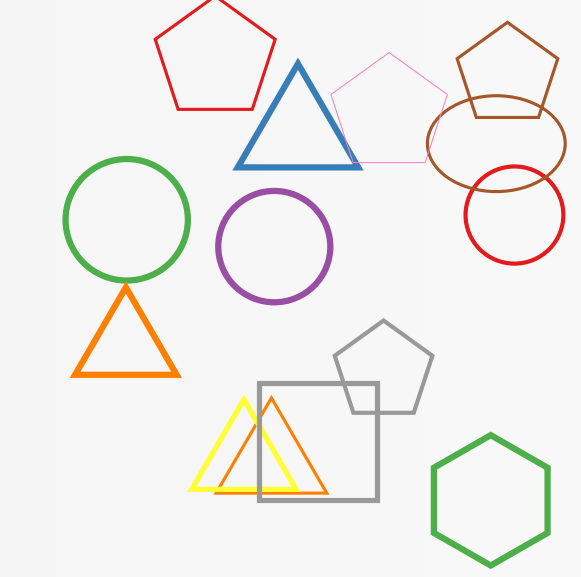[{"shape": "circle", "thickness": 2, "radius": 0.42, "center": [0.885, 0.627]}, {"shape": "pentagon", "thickness": 1.5, "radius": 0.54, "center": [0.37, 0.898]}, {"shape": "triangle", "thickness": 3, "radius": 0.6, "center": [0.513, 0.769]}, {"shape": "circle", "thickness": 3, "radius": 0.53, "center": [0.218, 0.619]}, {"shape": "hexagon", "thickness": 3, "radius": 0.56, "center": [0.844, 0.133]}, {"shape": "circle", "thickness": 3, "radius": 0.48, "center": [0.472, 0.572]}, {"shape": "triangle", "thickness": 1.5, "radius": 0.55, "center": [0.467, 0.2]}, {"shape": "triangle", "thickness": 3, "radius": 0.5, "center": [0.217, 0.401]}, {"shape": "triangle", "thickness": 2.5, "radius": 0.52, "center": [0.42, 0.204]}, {"shape": "oval", "thickness": 1.5, "radius": 0.59, "center": [0.854, 0.75]}, {"shape": "pentagon", "thickness": 1.5, "radius": 0.46, "center": [0.873, 0.869]}, {"shape": "pentagon", "thickness": 0.5, "radius": 0.53, "center": [0.669, 0.803]}, {"shape": "square", "thickness": 2.5, "radius": 0.51, "center": [0.547, 0.235]}, {"shape": "pentagon", "thickness": 2, "radius": 0.44, "center": [0.66, 0.356]}]